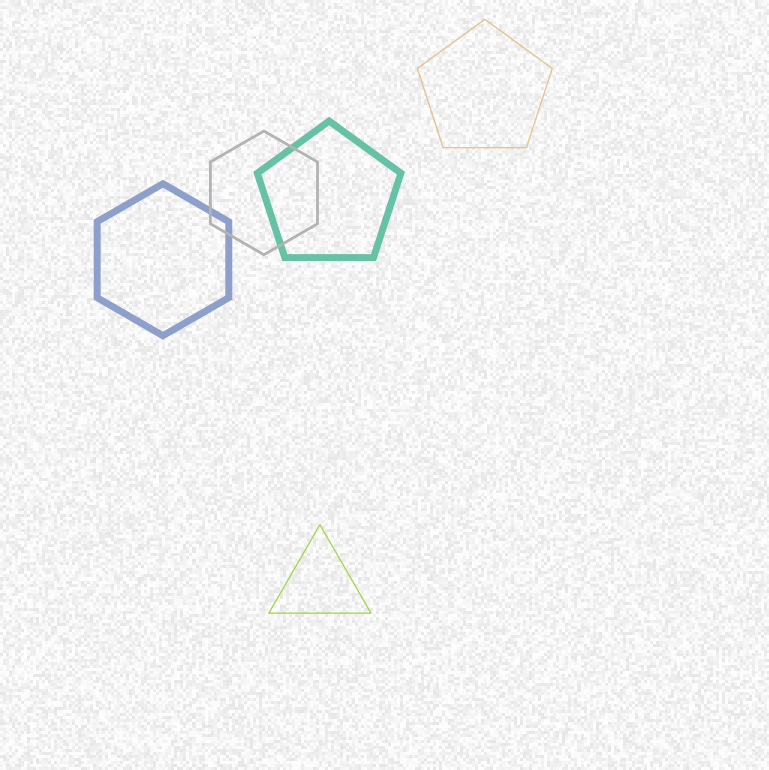[{"shape": "pentagon", "thickness": 2.5, "radius": 0.49, "center": [0.427, 0.745]}, {"shape": "hexagon", "thickness": 2.5, "radius": 0.49, "center": [0.212, 0.663]}, {"shape": "triangle", "thickness": 0.5, "radius": 0.38, "center": [0.415, 0.242]}, {"shape": "pentagon", "thickness": 0.5, "radius": 0.46, "center": [0.63, 0.883]}, {"shape": "hexagon", "thickness": 1, "radius": 0.4, "center": [0.343, 0.75]}]